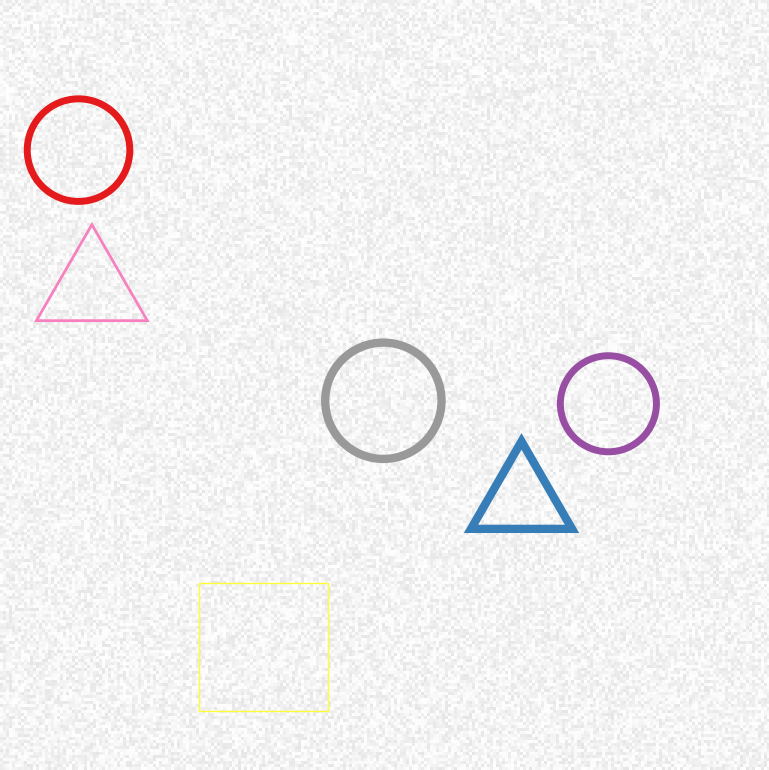[{"shape": "circle", "thickness": 2.5, "radius": 0.33, "center": [0.102, 0.805]}, {"shape": "triangle", "thickness": 3, "radius": 0.38, "center": [0.677, 0.351]}, {"shape": "circle", "thickness": 2.5, "radius": 0.31, "center": [0.79, 0.476]}, {"shape": "square", "thickness": 0.5, "radius": 0.42, "center": [0.342, 0.16]}, {"shape": "triangle", "thickness": 1, "radius": 0.42, "center": [0.119, 0.625]}, {"shape": "circle", "thickness": 3, "radius": 0.38, "center": [0.498, 0.48]}]